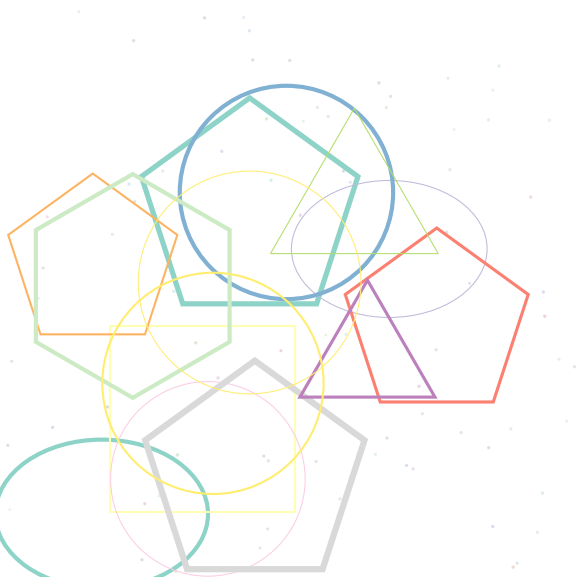[{"shape": "pentagon", "thickness": 2.5, "radius": 0.99, "center": [0.432, 0.632]}, {"shape": "oval", "thickness": 2, "radius": 0.92, "center": [0.176, 0.109]}, {"shape": "square", "thickness": 1, "radius": 0.8, "center": [0.351, 0.274]}, {"shape": "oval", "thickness": 0.5, "radius": 0.85, "center": [0.674, 0.568]}, {"shape": "pentagon", "thickness": 1.5, "radius": 0.83, "center": [0.756, 0.438]}, {"shape": "circle", "thickness": 2, "radius": 0.92, "center": [0.496, 0.666]}, {"shape": "pentagon", "thickness": 1, "radius": 0.77, "center": [0.161, 0.545]}, {"shape": "triangle", "thickness": 0.5, "radius": 0.84, "center": [0.614, 0.644]}, {"shape": "circle", "thickness": 0.5, "radius": 0.84, "center": [0.36, 0.17]}, {"shape": "pentagon", "thickness": 3, "radius": 1.0, "center": [0.441, 0.175]}, {"shape": "triangle", "thickness": 1.5, "radius": 0.67, "center": [0.636, 0.379]}, {"shape": "hexagon", "thickness": 2, "radius": 0.97, "center": [0.23, 0.504]}, {"shape": "circle", "thickness": 0.5, "radius": 0.96, "center": [0.432, 0.51]}, {"shape": "circle", "thickness": 1, "radius": 0.96, "center": [0.369, 0.335]}]